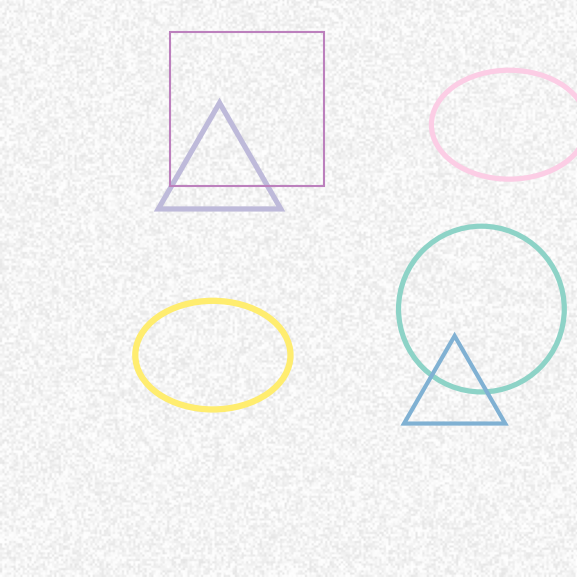[{"shape": "circle", "thickness": 2.5, "radius": 0.72, "center": [0.834, 0.464]}, {"shape": "triangle", "thickness": 2.5, "radius": 0.61, "center": [0.38, 0.699]}, {"shape": "triangle", "thickness": 2, "radius": 0.51, "center": [0.787, 0.316]}, {"shape": "oval", "thickness": 2.5, "radius": 0.67, "center": [0.882, 0.783]}, {"shape": "square", "thickness": 1, "radius": 0.67, "center": [0.428, 0.811]}, {"shape": "oval", "thickness": 3, "radius": 0.67, "center": [0.369, 0.384]}]